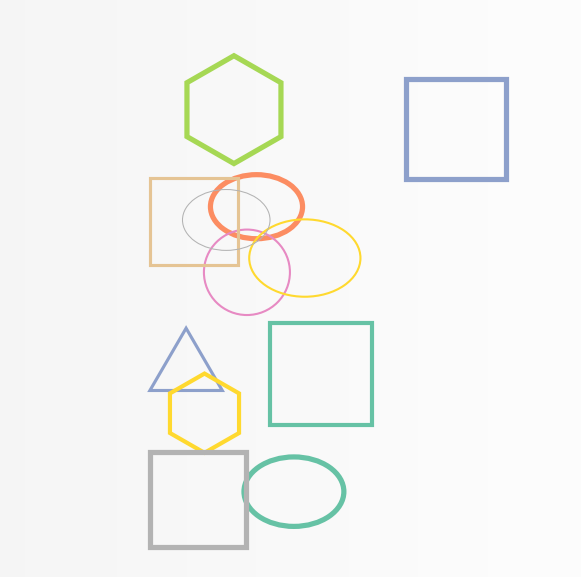[{"shape": "square", "thickness": 2, "radius": 0.44, "center": [0.552, 0.352]}, {"shape": "oval", "thickness": 2.5, "radius": 0.43, "center": [0.506, 0.148]}, {"shape": "oval", "thickness": 2.5, "radius": 0.4, "center": [0.441, 0.641]}, {"shape": "square", "thickness": 2.5, "radius": 0.43, "center": [0.785, 0.775]}, {"shape": "triangle", "thickness": 1.5, "radius": 0.36, "center": [0.32, 0.359]}, {"shape": "circle", "thickness": 1, "radius": 0.37, "center": [0.425, 0.528]}, {"shape": "hexagon", "thickness": 2.5, "radius": 0.47, "center": [0.403, 0.809]}, {"shape": "oval", "thickness": 1, "radius": 0.48, "center": [0.524, 0.552]}, {"shape": "hexagon", "thickness": 2, "radius": 0.34, "center": [0.352, 0.284]}, {"shape": "square", "thickness": 1.5, "radius": 0.38, "center": [0.334, 0.615]}, {"shape": "square", "thickness": 2.5, "radius": 0.41, "center": [0.341, 0.134]}, {"shape": "oval", "thickness": 0.5, "radius": 0.38, "center": [0.389, 0.618]}]